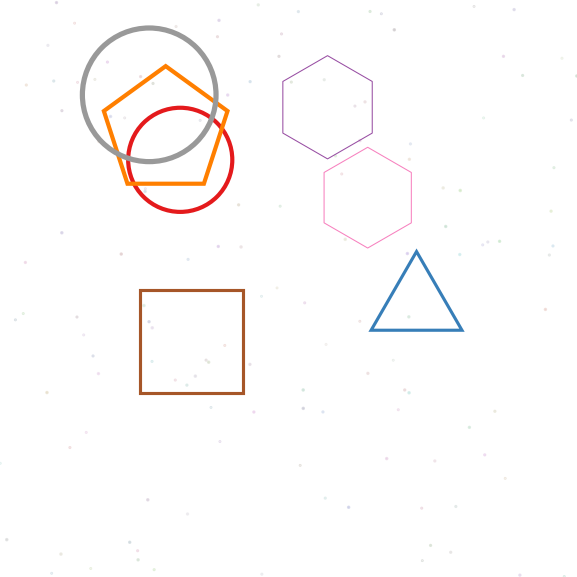[{"shape": "circle", "thickness": 2, "radius": 0.45, "center": [0.312, 0.722]}, {"shape": "triangle", "thickness": 1.5, "radius": 0.45, "center": [0.721, 0.473]}, {"shape": "hexagon", "thickness": 0.5, "radius": 0.45, "center": [0.567, 0.813]}, {"shape": "pentagon", "thickness": 2, "radius": 0.56, "center": [0.287, 0.772]}, {"shape": "square", "thickness": 1.5, "radius": 0.44, "center": [0.331, 0.408]}, {"shape": "hexagon", "thickness": 0.5, "radius": 0.44, "center": [0.637, 0.657]}, {"shape": "circle", "thickness": 2.5, "radius": 0.58, "center": [0.258, 0.835]}]